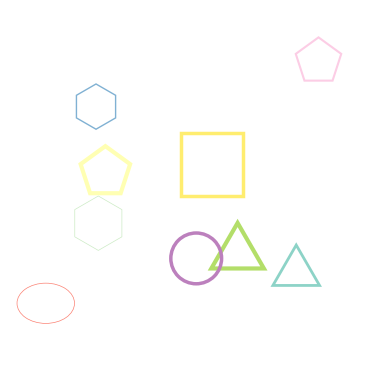[{"shape": "triangle", "thickness": 2, "radius": 0.35, "center": [0.769, 0.294]}, {"shape": "pentagon", "thickness": 3, "radius": 0.34, "center": [0.274, 0.553]}, {"shape": "oval", "thickness": 0.5, "radius": 0.37, "center": [0.119, 0.212]}, {"shape": "hexagon", "thickness": 1, "radius": 0.29, "center": [0.249, 0.723]}, {"shape": "triangle", "thickness": 3, "radius": 0.39, "center": [0.617, 0.342]}, {"shape": "pentagon", "thickness": 1.5, "radius": 0.31, "center": [0.827, 0.841]}, {"shape": "circle", "thickness": 2.5, "radius": 0.33, "center": [0.51, 0.329]}, {"shape": "hexagon", "thickness": 0.5, "radius": 0.35, "center": [0.255, 0.42]}, {"shape": "square", "thickness": 2.5, "radius": 0.41, "center": [0.551, 0.573]}]